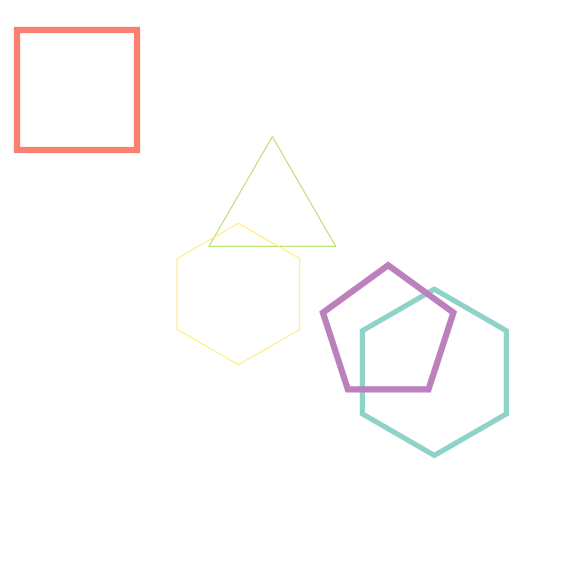[{"shape": "hexagon", "thickness": 2.5, "radius": 0.72, "center": [0.752, 0.354]}, {"shape": "square", "thickness": 3, "radius": 0.52, "center": [0.134, 0.844]}, {"shape": "triangle", "thickness": 0.5, "radius": 0.63, "center": [0.472, 0.636]}, {"shape": "pentagon", "thickness": 3, "radius": 0.59, "center": [0.672, 0.421]}, {"shape": "hexagon", "thickness": 0.5, "radius": 0.61, "center": [0.413, 0.49]}]